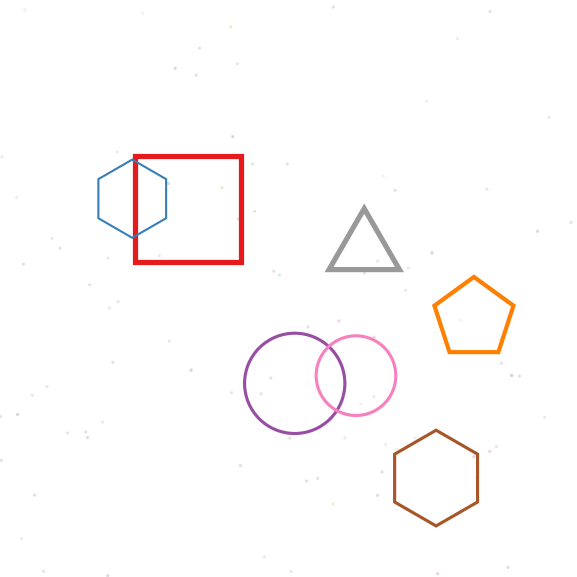[{"shape": "square", "thickness": 2.5, "radius": 0.46, "center": [0.326, 0.637]}, {"shape": "hexagon", "thickness": 1, "radius": 0.34, "center": [0.229, 0.655]}, {"shape": "circle", "thickness": 1.5, "radius": 0.43, "center": [0.51, 0.335]}, {"shape": "pentagon", "thickness": 2, "radius": 0.36, "center": [0.821, 0.448]}, {"shape": "hexagon", "thickness": 1.5, "radius": 0.41, "center": [0.755, 0.171]}, {"shape": "circle", "thickness": 1.5, "radius": 0.34, "center": [0.616, 0.349]}, {"shape": "triangle", "thickness": 2.5, "radius": 0.35, "center": [0.631, 0.568]}]